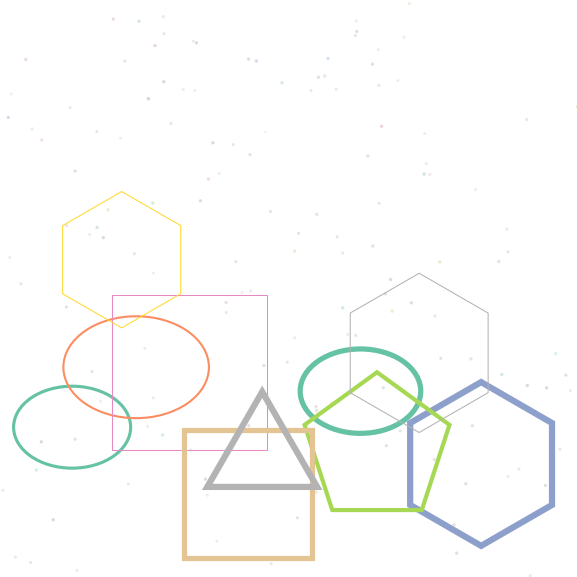[{"shape": "oval", "thickness": 2.5, "radius": 0.52, "center": [0.624, 0.322]}, {"shape": "oval", "thickness": 1.5, "radius": 0.51, "center": [0.125, 0.259]}, {"shape": "oval", "thickness": 1, "radius": 0.63, "center": [0.236, 0.363]}, {"shape": "hexagon", "thickness": 3, "radius": 0.71, "center": [0.833, 0.196]}, {"shape": "square", "thickness": 0.5, "radius": 0.67, "center": [0.328, 0.354]}, {"shape": "pentagon", "thickness": 2, "radius": 0.66, "center": [0.653, 0.223]}, {"shape": "hexagon", "thickness": 0.5, "radius": 0.59, "center": [0.211, 0.549]}, {"shape": "square", "thickness": 2.5, "radius": 0.56, "center": [0.429, 0.143]}, {"shape": "hexagon", "thickness": 0.5, "radius": 0.69, "center": [0.726, 0.388]}, {"shape": "triangle", "thickness": 3, "radius": 0.55, "center": [0.454, 0.211]}]